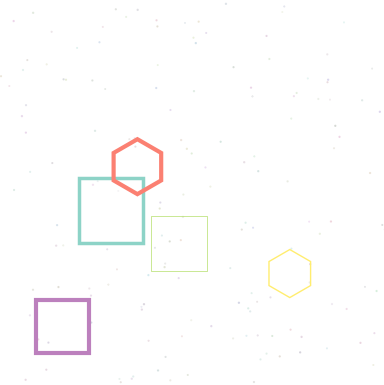[{"shape": "square", "thickness": 2.5, "radius": 0.42, "center": [0.288, 0.453]}, {"shape": "hexagon", "thickness": 3, "radius": 0.36, "center": [0.357, 0.567]}, {"shape": "square", "thickness": 0.5, "radius": 0.36, "center": [0.464, 0.368]}, {"shape": "square", "thickness": 3, "radius": 0.35, "center": [0.161, 0.151]}, {"shape": "hexagon", "thickness": 1, "radius": 0.31, "center": [0.753, 0.289]}]